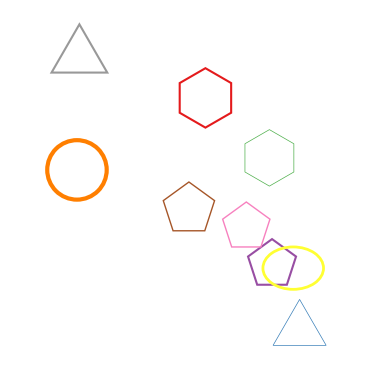[{"shape": "hexagon", "thickness": 1.5, "radius": 0.39, "center": [0.534, 0.746]}, {"shape": "triangle", "thickness": 0.5, "radius": 0.4, "center": [0.778, 0.143]}, {"shape": "hexagon", "thickness": 0.5, "radius": 0.37, "center": [0.7, 0.59]}, {"shape": "pentagon", "thickness": 1.5, "radius": 0.33, "center": [0.707, 0.313]}, {"shape": "circle", "thickness": 3, "radius": 0.39, "center": [0.2, 0.559]}, {"shape": "oval", "thickness": 2, "radius": 0.39, "center": [0.762, 0.304]}, {"shape": "pentagon", "thickness": 1, "radius": 0.35, "center": [0.491, 0.457]}, {"shape": "pentagon", "thickness": 1, "radius": 0.32, "center": [0.64, 0.411]}, {"shape": "triangle", "thickness": 1.5, "radius": 0.42, "center": [0.206, 0.853]}]